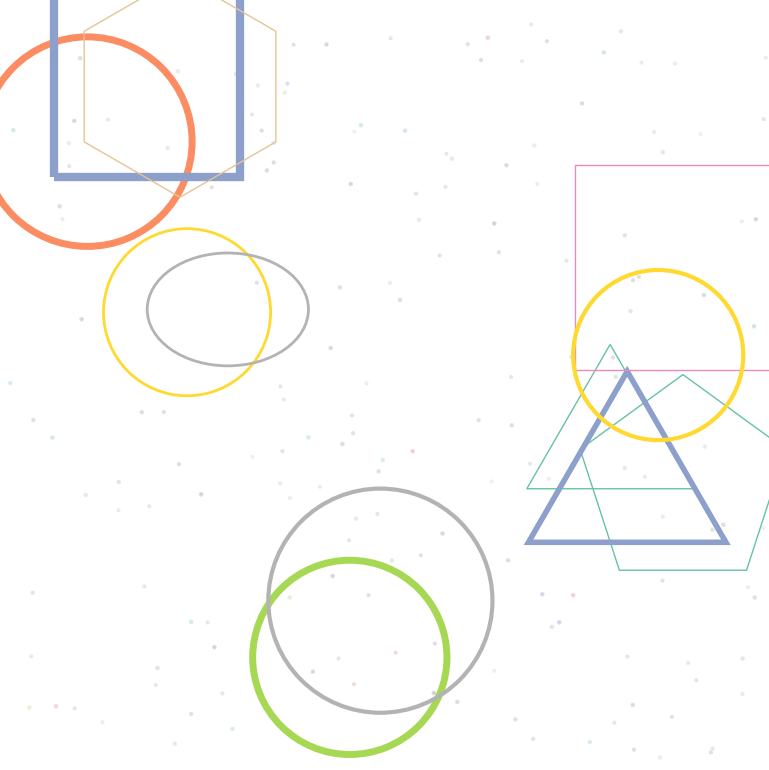[{"shape": "pentagon", "thickness": 0.5, "radius": 0.7, "center": [0.887, 0.373]}, {"shape": "triangle", "thickness": 0.5, "radius": 0.62, "center": [0.792, 0.428]}, {"shape": "circle", "thickness": 2.5, "radius": 0.68, "center": [0.113, 0.816]}, {"shape": "triangle", "thickness": 2, "radius": 0.74, "center": [0.815, 0.37]}, {"shape": "square", "thickness": 3, "radius": 0.6, "center": [0.191, 0.89]}, {"shape": "square", "thickness": 0.5, "radius": 0.67, "center": [0.88, 0.652]}, {"shape": "circle", "thickness": 2.5, "radius": 0.63, "center": [0.454, 0.146]}, {"shape": "circle", "thickness": 1, "radius": 0.54, "center": [0.243, 0.595]}, {"shape": "circle", "thickness": 1.5, "radius": 0.55, "center": [0.855, 0.539]}, {"shape": "hexagon", "thickness": 0.5, "radius": 0.72, "center": [0.234, 0.888]}, {"shape": "circle", "thickness": 1.5, "radius": 0.73, "center": [0.494, 0.22]}, {"shape": "oval", "thickness": 1, "radius": 0.52, "center": [0.296, 0.598]}]